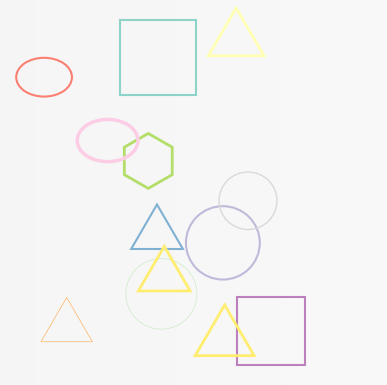[{"shape": "square", "thickness": 1.5, "radius": 0.49, "center": [0.407, 0.85]}, {"shape": "triangle", "thickness": 2, "radius": 0.41, "center": [0.61, 0.896]}, {"shape": "circle", "thickness": 1.5, "radius": 0.48, "center": [0.575, 0.369]}, {"shape": "oval", "thickness": 1.5, "radius": 0.36, "center": [0.114, 0.8]}, {"shape": "triangle", "thickness": 1.5, "radius": 0.39, "center": [0.405, 0.392]}, {"shape": "triangle", "thickness": 0.5, "radius": 0.38, "center": [0.172, 0.151]}, {"shape": "hexagon", "thickness": 2, "radius": 0.36, "center": [0.383, 0.582]}, {"shape": "oval", "thickness": 2.5, "radius": 0.39, "center": [0.278, 0.635]}, {"shape": "circle", "thickness": 1, "radius": 0.37, "center": [0.64, 0.479]}, {"shape": "square", "thickness": 1.5, "radius": 0.44, "center": [0.7, 0.141]}, {"shape": "circle", "thickness": 0.5, "radius": 0.46, "center": [0.416, 0.237]}, {"shape": "triangle", "thickness": 2, "radius": 0.39, "center": [0.424, 0.283]}, {"shape": "triangle", "thickness": 2, "radius": 0.44, "center": [0.58, 0.12]}]